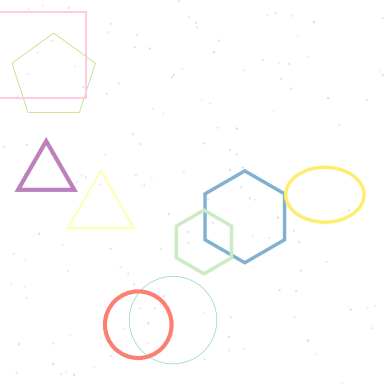[{"shape": "circle", "thickness": 0.5, "radius": 0.57, "center": [0.45, 0.168]}, {"shape": "triangle", "thickness": 1.5, "radius": 0.49, "center": [0.262, 0.457]}, {"shape": "circle", "thickness": 3, "radius": 0.43, "center": [0.359, 0.157]}, {"shape": "hexagon", "thickness": 2.5, "radius": 0.6, "center": [0.636, 0.437]}, {"shape": "pentagon", "thickness": 0.5, "radius": 0.57, "center": [0.139, 0.8]}, {"shape": "square", "thickness": 1.5, "radius": 0.56, "center": [0.111, 0.857]}, {"shape": "triangle", "thickness": 3, "radius": 0.42, "center": [0.12, 0.549]}, {"shape": "hexagon", "thickness": 2.5, "radius": 0.41, "center": [0.53, 0.372]}, {"shape": "oval", "thickness": 2.5, "radius": 0.51, "center": [0.844, 0.494]}]